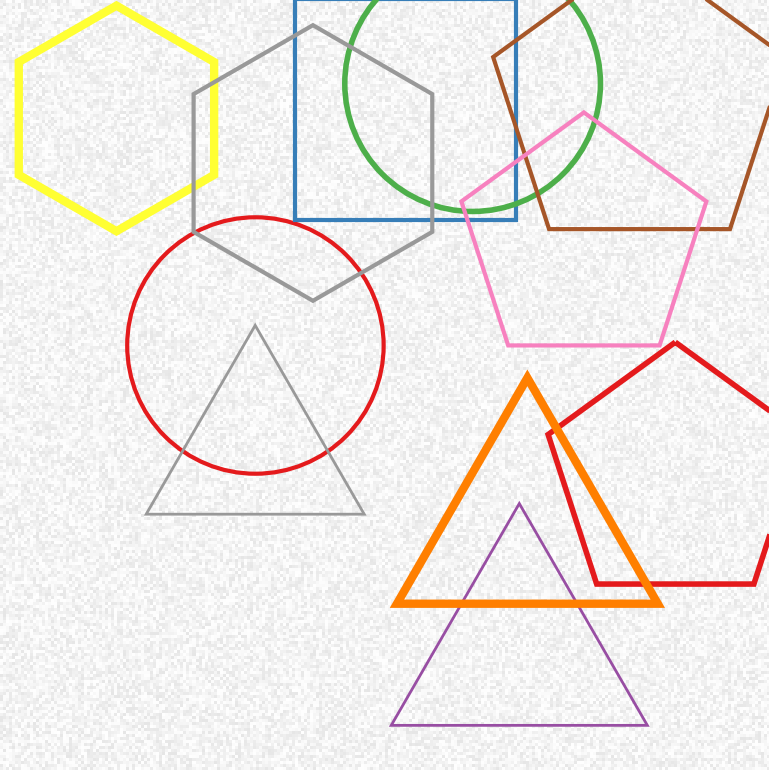[{"shape": "pentagon", "thickness": 2, "radius": 0.87, "center": [0.877, 0.382]}, {"shape": "circle", "thickness": 1.5, "radius": 0.83, "center": [0.332, 0.551]}, {"shape": "square", "thickness": 1.5, "radius": 0.72, "center": [0.527, 0.858]}, {"shape": "circle", "thickness": 2, "radius": 0.83, "center": [0.614, 0.891]}, {"shape": "triangle", "thickness": 1, "radius": 0.96, "center": [0.674, 0.154]}, {"shape": "triangle", "thickness": 3, "radius": 0.98, "center": [0.685, 0.314]}, {"shape": "hexagon", "thickness": 3, "radius": 0.73, "center": [0.151, 0.846]}, {"shape": "pentagon", "thickness": 1.5, "radius": 1.0, "center": [0.831, 0.864]}, {"shape": "pentagon", "thickness": 1.5, "radius": 0.84, "center": [0.758, 0.687]}, {"shape": "triangle", "thickness": 1, "radius": 0.82, "center": [0.331, 0.414]}, {"shape": "hexagon", "thickness": 1.5, "radius": 0.89, "center": [0.406, 0.788]}]